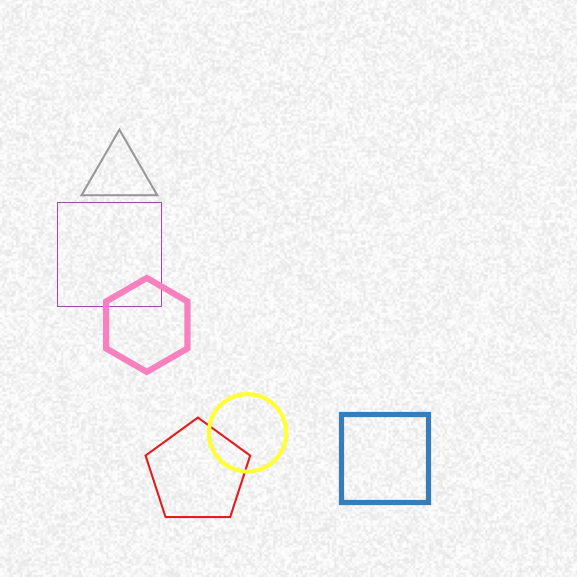[{"shape": "pentagon", "thickness": 1, "radius": 0.48, "center": [0.343, 0.181]}, {"shape": "square", "thickness": 2.5, "radius": 0.38, "center": [0.666, 0.206]}, {"shape": "square", "thickness": 0.5, "radius": 0.45, "center": [0.19, 0.56]}, {"shape": "circle", "thickness": 2, "radius": 0.33, "center": [0.429, 0.25]}, {"shape": "hexagon", "thickness": 3, "radius": 0.41, "center": [0.254, 0.436]}, {"shape": "triangle", "thickness": 1, "radius": 0.38, "center": [0.207, 0.699]}]